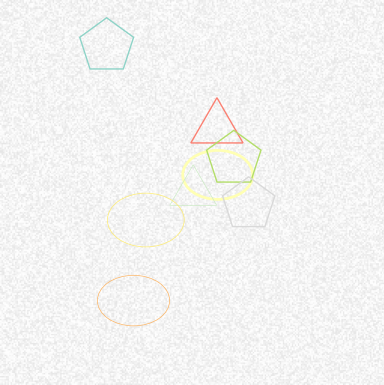[{"shape": "pentagon", "thickness": 1, "radius": 0.37, "center": [0.277, 0.88]}, {"shape": "oval", "thickness": 2, "radius": 0.45, "center": [0.566, 0.546]}, {"shape": "triangle", "thickness": 1, "radius": 0.39, "center": [0.563, 0.668]}, {"shape": "oval", "thickness": 0.5, "radius": 0.47, "center": [0.347, 0.219]}, {"shape": "pentagon", "thickness": 1, "radius": 0.37, "center": [0.607, 0.587]}, {"shape": "pentagon", "thickness": 1, "radius": 0.36, "center": [0.646, 0.469]}, {"shape": "triangle", "thickness": 0.5, "radius": 0.35, "center": [0.502, 0.502]}, {"shape": "oval", "thickness": 0.5, "radius": 0.5, "center": [0.379, 0.428]}]